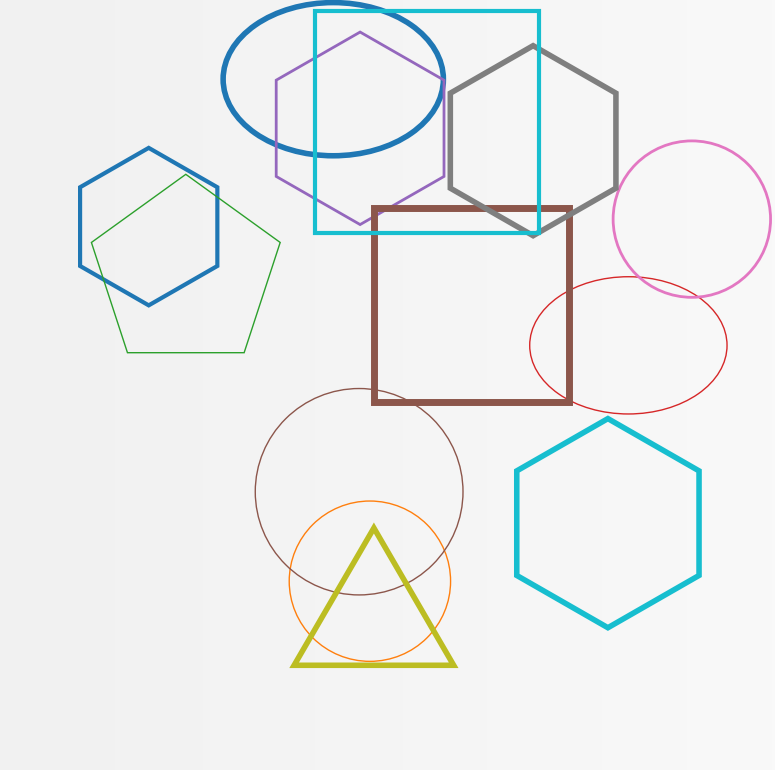[{"shape": "hexagon", "thickness": 1.5, "radius": 0.51, "center": [0.192, 0.706]}, {"shape": "oval", "thickness": 2, "radius": 0.71, "center": [0.43, 0.897]}, {"shape": "circle", "thickness": 0.5, "radius": 0.52, "center": [0.477, 0.245]}, {"shape": "pentagon", "thickness": 0.5, "radius": 0.64, "center": [0.24, 0.646]}, {"shape": "oval", "thickness": 0.5, "radius": 0.64, "center": [0.811, 0.551]}, {"shape": "hexagon", "thickness": 1, "radius": 0.63, "center": [0.465, 0.833]}, {"shape": "circle", "thickness": 0.5, "radius": 0.67, "center": [0.463, 0.361]}, {"shape": "square", "thickness": 2.5, "radius": 0.63, "center": [0.609, 0.604]}, {"shape": "circle", "thickness": 1, "radius": 0.51, "center": [0.893, 0.715]}, {"shape": "hexagon", "thickness": 2, "radius": 0.62, "center": [0.688, 0.817]}, {"shape": "triangle", "thickness": 2, "radius": 0.59, "center": [0.482, 0.195]}, {"shape": "square", "thickness": 1.5, "radius": 0.72, "center": [0.551, 0.841]}, {"shape": "hexagon", "thickness": 2, "radius": 0.68, "center": [0.784, 0.321]}]